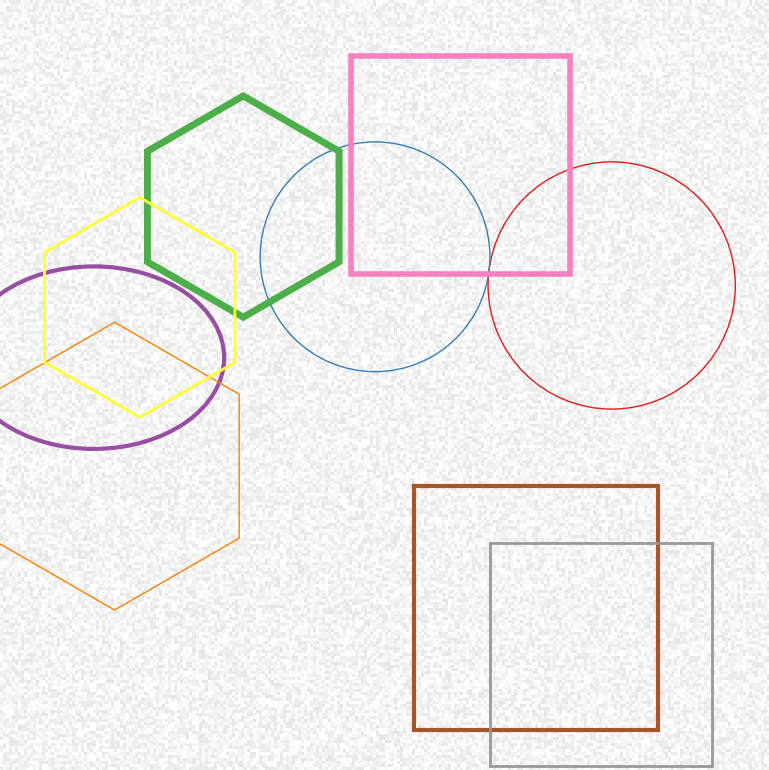[{"shape": "circle", "thickness": 0.5, "radius": 0.8, "center": [0.794, 0.629]}, {"shape": "circle", "thickness": 0.5, "radius": 0.75, "center": [0.487, 0.667]}, {"shape": "hexagon", "thickness": 2.5, "radius": 0.72, "center": [0.316, 0.732]}, {"shape": "oval", "thickness": 1.5, "radius": 0.85, "center": [0.122, 0.535]}, {"shape": "hexagon", "thickness": 0.5, "radius": 0.93, "center": [0.149, 0.395]}, {"shape": "hexagon", "thickness": 1, "radius": 0.71, "center": [0.182, 0.601]}, {"shape": "square", "thickness": 1.5, "radius": 0.79, "center": [0.696, 0.21]}, {"shape": "square", "thickness": 2, "radius": 0.71, "center": [0.598, 0.786]}, {"shape": "square", "thickness": 1, "radius": 0.72, "center": [0.781, 0.15]}]